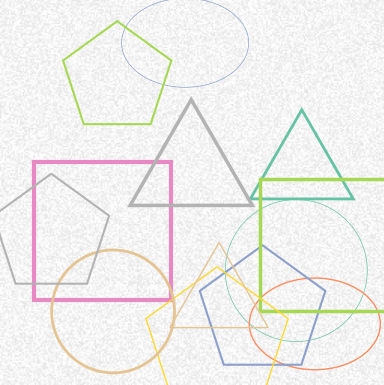[{"shape": "circle", "thickness": 0.5, "radius": 0.92, "center": [0.77, 0.297]}, {"shape": "triangle", "thickness": 2, "radius": 0.77, "center": [0.784, 0.561]}, {"shape": "oval", "thickness": 1, "radius": 0.85, "center": [0.818, 0.159]}, {"shape": "pentagon", "thickness": 1.5, "radius": 0.86, "center": [0.682, 0.191]}, {"shape": "oval", "thickness": 0.5, "radius": 0.83, "center": [0.481, 0.889]}, {"shape": "square", "thickness": 3, "radius": 0.89, "center": [0.265, 0.4]}, {"shape": "square", "thickness": 2.5, "radius": 0.86, "center": [0.848, 0.363]}, {"shape": "pentagon", "thickness": 1.5, "radius": 0.74, "center": [0.304, 0.797]}, {"shape": "pentagon", "thickness": 1, "radius": 0.97, "center": [0.564, 0.112]}, {"shape": "circle", "thickness": 2, "radius": 0.8, "center": [0.294, 0.191]}, {"shape": "triangle", "thickness": 1, "radius": 0.74, "center": [0.569, 0.223]}, {"shape": "pentagon", "thickness": 1.5, "radius": 0.79, "center": [0.133, 0.391]}, {"shape": "triangle", "thickness": 2.5, "radius": 0.92, "center": [0.497, 0.558]}]